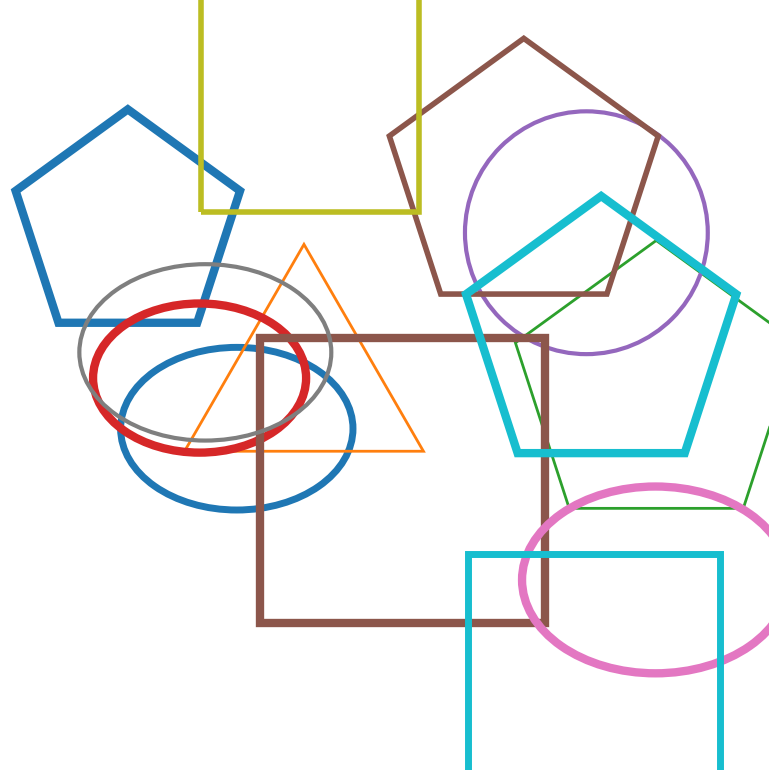[{"shape": "oval", "thickness": 2.5, "radius": 0.75, "center": [0.308, 0.443]}, {"shape": "pentagon", "thickness": 3, "radius": 0.77, "center": [0.166, 0.705]}, {"shape": "triangle", "thickness": 1, "radius": 0.9, "center": [0.395, 0.504]}, {"shape": "pentagon", "thickness": 1, "radius": 0.96, "center": [0.852, 0.495]}, {"shape": "oval", "thickness": 3, "radius": 0.69, "center": [0.259, 0.509]}, {"shape": "circle", "thickness": 1.5, "radius": 0.79, "center": [0.762, 0.698]}, {"shape": "pentagon", "thickness": 2, "radius": 0.92, "center": [0.68, 0.767]}, {"shape": "square", "thickness": 3, "radius": 0.93, "center": [0.523, 0.376]}, {"shape": "oval", "thickness": 3, "radius": 0.87, "center": [0.851, 0.247]}, {"shape": "oval", "thickness": 1.5, "radius": 0.82, "center": [0.267, 0.542]}, {"shape": "square", "thickness": 2, "radius": 0.71, "center": [0.403, 0.866]}, {"shape": "square", "thickness": 2.5, "radius": 0.82, "center": [0.772, 0.117]}, {"shape": "pentagon", "thickness": 3, "radius": 0.92, "center": [0.781, 0.561]}]